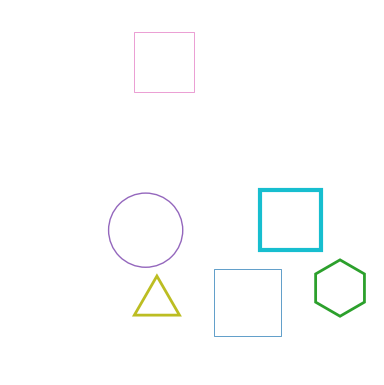[{"shape": "square", "thickness": 0.5, "radius": 0.44, "center": [0.644, 0.213]}, {"shape": "hexagon", "thickness": 2, "radius": 0.37, "center": [0.883, 0.252]}, {"shape": "circle", "thickness": 1, "radius": 0.48, "center": [0.378, 0.402]}, {"shape": "square", "thickness": 0.5, "radius": 0.39, "center": [0.426, 0.839]}, {"shape": "triangle", "thickness": 2, "radius": 0.34, "center": [0.408, 0.215]}, {"shape": "square", "thickness": 3, "radius": 0.39, "center": [0.755, 0.429]}]